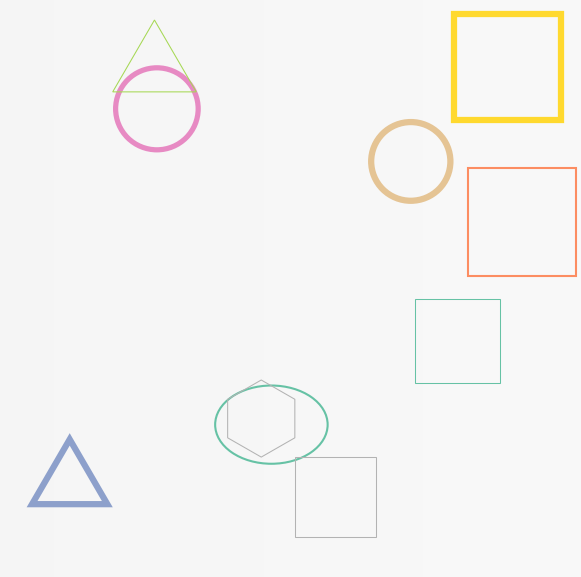[{"shape": "oval", "thickness": 1, "radius": 0.48, "center": [0.467, 0.264]}, {"shape": "square", "thickness": 0.5, "radius": 0.37, "center": [0.787, 0.408]}, {"shape": "square", "thickness": 1, "radius": 0.47, "center": [0.898, 0.615]}, {"shape": "triangle", "thickness": 3, "radius": 0.37, "center": [0.12, 0.164]}, {"shape": "circle", "thickness": 2.5, "radius": 0.36, "center": [0.27, 0.811]}, {"shape": "triangle", "thickness": 0.5, "radius": 0.41, "center": [0.266, 0.882]}, {"shape": "square", "thickness": 3, "radius": 0.46, "center": [0.873, 0.883]}, {"shape": "circle", "thickness": 3, "radius": 0.34, "center": [0.707, 0.72]}, {"shape": "square", "thickness": 0.5, "radius": 0.35, "center": [0.577, 0.138]}, {"shape": "hexagon", "thickness": 0.5, "radius": 0.33, "center": [0.449, 0.274]}]